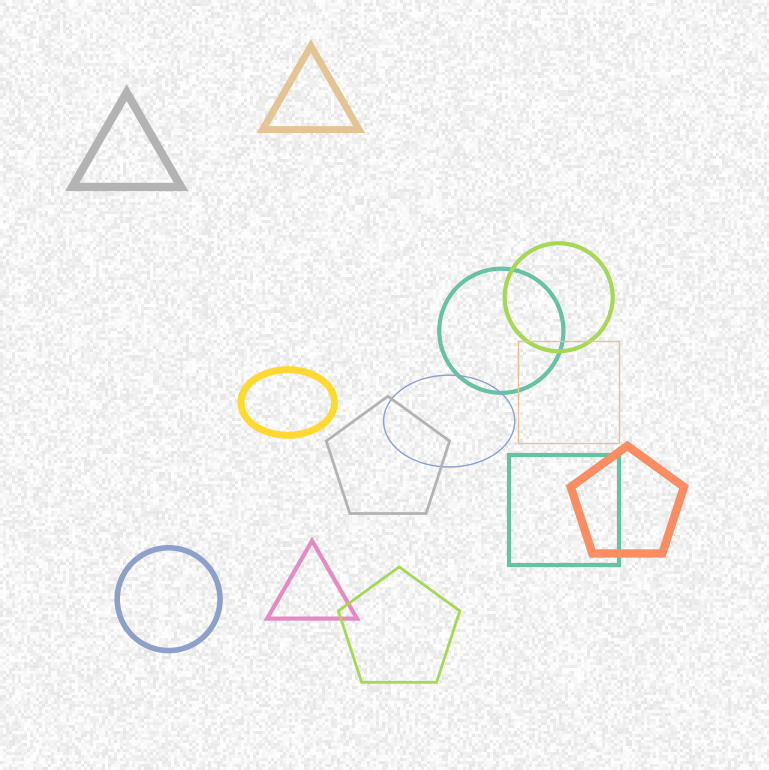[{"shape": "square", "thickness": 1.5, "radius": 0.36, "center": [0.732, 0.338]}, {"shape": "circle", "thickness": 1.5, "radius": 0.4, "center": [0.651, 0.57]}, {"shape": "pentagon", "thickness": 3, "radius": 0.39, "center": [0.815, 0.344]}, {"shape": "circle", "thickness": 2, "radius": 0.33, "center": [0.219, 0.222]}, {"shape": "oval", "thickness": 0.5, "radius": 0.43, "center": [0.583, 0.453]}, {"shape": "triangle", "thickness": 1.5, "radius": 0.34, "center": [0.405, 0.23]}, {"shape": "pentagon", "thickness": 1, "radius": 0.41, "center": [0.518, 0.181]}, {"shape": "circle", "thickness": 1.5, "radius": 0.35, "center": [0.726, 0.614]}, {"shape": "oval", "thickness": 2.5, "radius": 0.3, "center": [0.374, 0.477]}, {"shape": "triangle", "thickness": 2.5, "radius": 0.36, "center": [0.404, 0.868]}, {"shape": "square", "thickness": 0.5, "radius": 0.33, "center": [0.738, 0.491]}, {"shape": "triangle", "thickness": 3, "radius": 0.41, "center": [0.165, 0.798]}, {"shape": "pentagon", "thickness": 1, "radius": 0.42, "center": [0.504, 0.401]}]